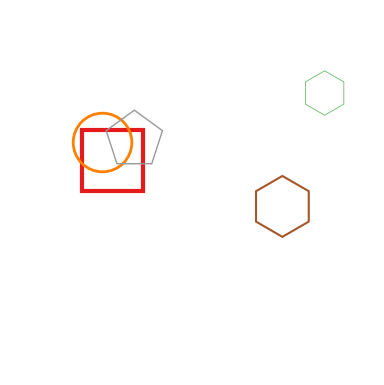[{"shape": "square", "thickness": 3, "radius": 0.4, "center": [0.291, 0.583]}, {"shape": "hexagon", "thickness": 0.5, "radius": 0.29, "center": [0.843, 0.758]}, {"shape": "circle", "thickness": 2, "radius": 0.38, "center": [0.266, 0.63]}, {"shape": "hexagon", "thickness": 1.5, "radius": 0.4, "center": [0.733, 0.464]}, {"shape": "pentagon", "thickness": 1, "radius": 0.38, "center": [0.349, 0.637]}]